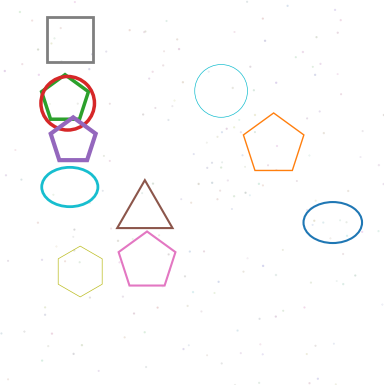[{"shape": "oval", "thickness": 1.5, "radius": 0.38, "center": [0.864, 0.422]}, {"shape": "pentagon", "thickness": 1, "radius": 0.41, "center": [0.711, 0.624]}, {"shape": "pentagon", "thickness": 2.5, "radius": 0.32, "center": [0.169, 0.742]}, {"shape": "circle", "thickness": 2.5, "radius": 0.35, "center": [0.176, 0.732]}, {"shape": "pentagon", "thickness": 3, "radius": 0.31, "center": [0.19, 0.634]}, {"shape": "triangle", "thickness": 1.5, "radius": 0.41, "center": [0.376, 0.449]}, {"shape": "pentagon", "thickness": 1.5, "radius": 0.39, "center": [0.382, 0.321]}, {"shape": "square", "thickness": 2, "radius": 0.3, "center": [0.181, 0.898]}, {"shape": "hexagon", "thickness": 0.5, "radius": 0.33, "center": [0.208, 0.295]}, {"shape": "oval", "thickness": 2, "radius": 0.36, "center": [0.181, 0.514]}, {"shape": "circle", "thickness": 0.5, "radius": 0.34, "center": [0.574, 0.764]}]